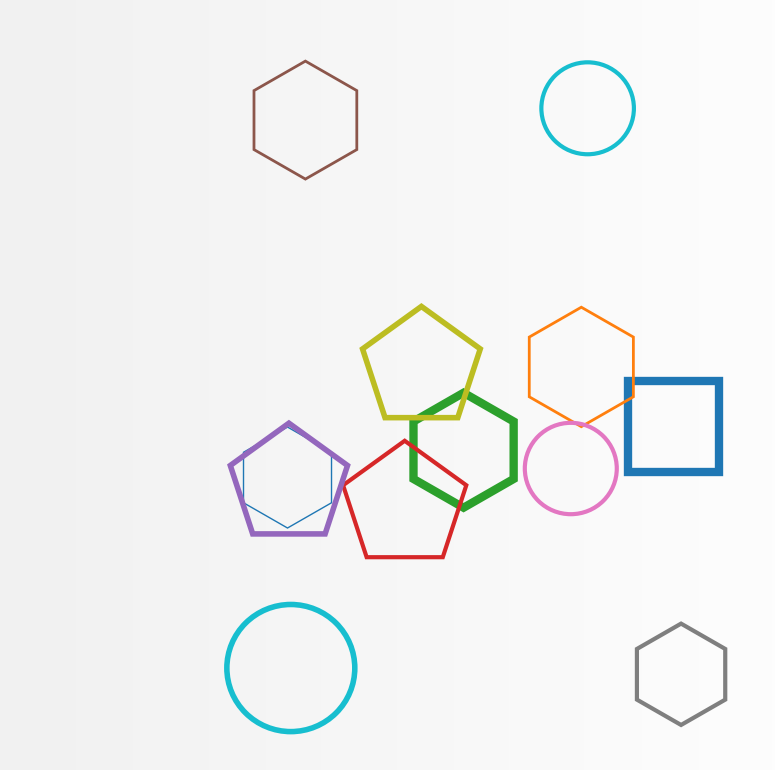[{"shape": "square", "thickness": 3, "radius": 0.29, "center": [0.869, 0.446]}, {"shape": "hexagon", "thickness": 0.5, "radius": 0.33, "center": [0.371, 0.38]}, {"shape": "hexagon", "thickness": 1, "radius": 0.39, "center": [0.75, 0.523]}, {"shape": "hexagon", "thickness": 3, "radius": 0.37, "center": [0.598, 0.415]}, {"shape": "pentagon", "thickness": 1.5, "radius": 0.42, "center": [0.522, 0.344]}, {"shape": "pentagon", "thickness": 2, "radius": 0.4, "center": [0.373, 0.371]}, {"shape": "hexagon", "thickness": 1, "radius": 0.38, "center": [0.394, 0.844]}, {"shape": "circle", "thickness": 1.5, "radius": 0.3, "center": [0.737, 0.392]}, {"shape": "hexagon", "thickness": 1.5, "radius": 0.33, "center": [0.879, 0.124]}, {"shape": "pentagon", "thickness": 2, "radius": 0.4, "center": [0.544, 0.522]}, {"shape": "circle", "thickness": 1.5, "radius": 0.3, "center": [0.758, 0.859]}, {"shape": "circle", "thickness": 2, "radius": 0.41, "center": [0.375, 0.132]}]